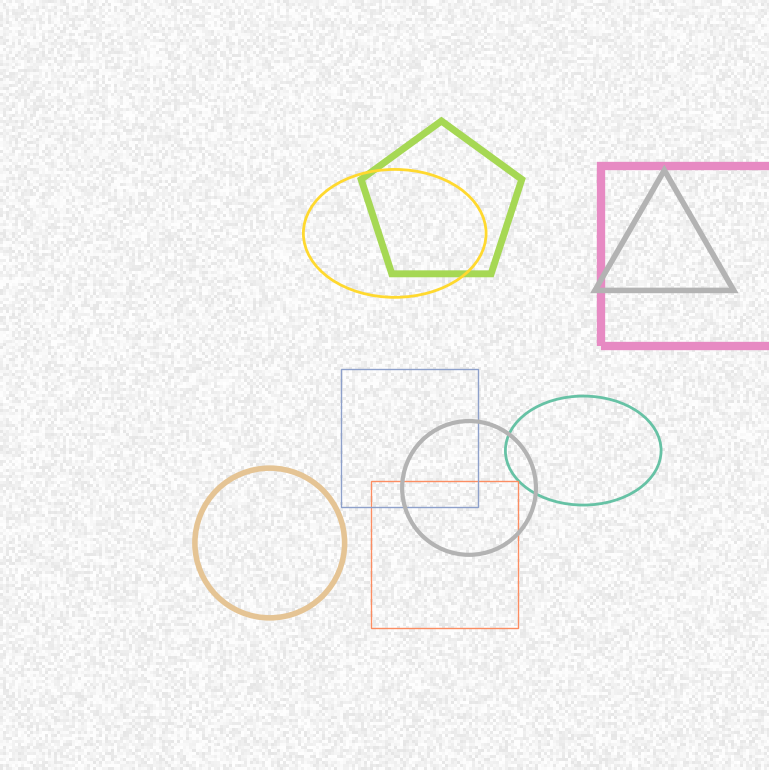[{"shape": "oval", "thickness": 1, "radius": 0.51, "center": [0.757, 0.415]}, {"shape": "square", "thickness": 0.5, "radius": 0.48, "center": [0.578, 0.28]}, {"shape": "square", "thickness": 0.5, "radius": 0.45, "center": [0.532, 0.431]}, {"shape": "square", "thickness": 3, "radius": 0.59, "center": [0.898, 0.667]}, {"shape": "pentagon", "thickness": 2.5, "radius": 0.55, "center": [0.573, 0.733]}, {"shape": "oval", "thickness": 1, "radius": 0.59, "center": [0.513, 0.697]}, {"shape": "circle", "thickness": 2, "radius": 0.49, "center": [0.35, 0.295]}, {"shape": "circle", "thickness": 1.5, "radius": 0.43, "center": [0.609, 0.366]}, {"shape": "triangle", "thickness": 2, "radius": 0.52, "center": [0.863, 0.675]}]